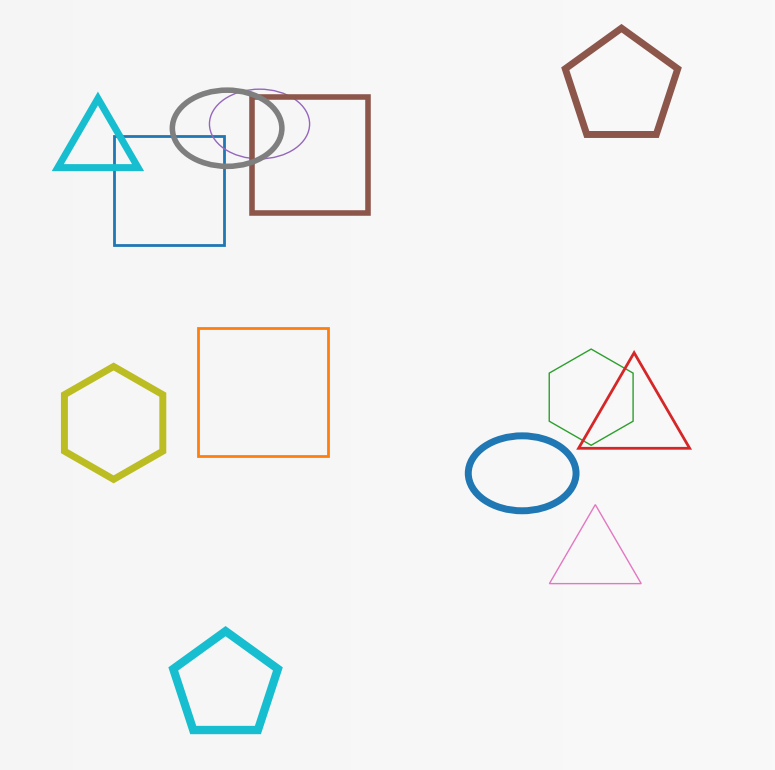[{"shape": "square", "thickness": 1, "radius": 0.36, "center": [0.218, 0.753]}, {"shape": "oval", "thickness": 2.5, "radius": 0.35, "center": [0.674, 0.385]}, {"shape": "square", "thickness": 1, "radius": 0.42, "center": [0.339, 0.491]}, {"shape": "hexagon", "thickness": 0.5, "radius": 0.31, "center": [0.763, 0.484]}, {"shape": "triangle", "thickness": 1, "radius": 0.41, "center": [0.818, 0.459]}, {"shape": "oval", "thickness": 0.5, "radius": 0.32, "center": [0.335, 0.839]}, {"shape": "pentagon", "thickness": 2.5, "radius": 0.38, "center": [0.802, 0.887]}, {"shape": "square", "thickness": 2, "radius": 0.38, "center": [0.4, 0.799]}, {"shape": "triangle", "thickness": 0.5, "radius": 0.34, "center": [0.768, 0.276]}, {"shape": "oval", "thickness": 2, "radius": 0.35, "center": [0.293, 0.833]}, {"shape": "hexagon", "thickness": 2.5, "radius": 0.37, "center": [0.147, 0.451]}, {"shape": "triangle", "thickness": 2.5, "radius": 0.3, "center": [0.126, 0.812]}, {"shape": "pentagon", "thickness": 3, "radius": 0.35, "center": [0.291, 0.109]}]